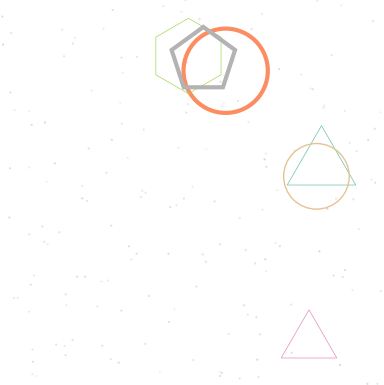[{"shape": "triangle", "thickness": 0.5, "radius": 0.51, "center": [0.835, 0.571]}, {"shape": "circle", "thickness": 3, "radius": 0.55, "center": [0.586, 0.816]}, {"shape": "triangle", "thickness": 0.5, "radius": 0.42, "center": [0.803, 0.112]}, {"shape": "hexagon", "thickness": 0.5, "radius": 0.49, "center": [0.489, 0.855]}, {"shape": "circle", "thickness": 1, "radius": 0.43, "center": [0.822, 0.542]}, {"shape": "pentagon", "thickness": 3, "radius": 0.43, "center": [0.528, 0.843]}]